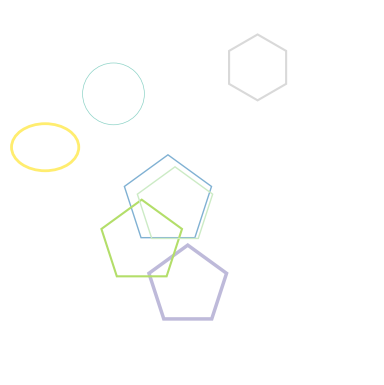[{"shape": "circle", "thickness": 0.5, "radius": 0.4, "center": [0.295, 0.756]}, {"shape": "pentagon", "thickness": 2.5, "radius": 0.53, "center": [0.488, 0.257]}, {"shape": "pentagon", "thickness": 1, "radius": 0.59, "center": [0.436, 0.479]}, {"shape": "pentagon", "thickness": 1.5, "radius": 0.55, "center": [0.368, 0.371]}, {"shape": "hexagon", "thickness": 1.5, "radius": 0.43, "center": [0.669, 0.825]}, {"shape": "pentagon", "thickness": 1, "radius": 0.51, "center": [0.455, 0.464]}, {"shape": "oval", "thickness": 2, "radius": 0.44, "center": [0.117, 0.618]}]